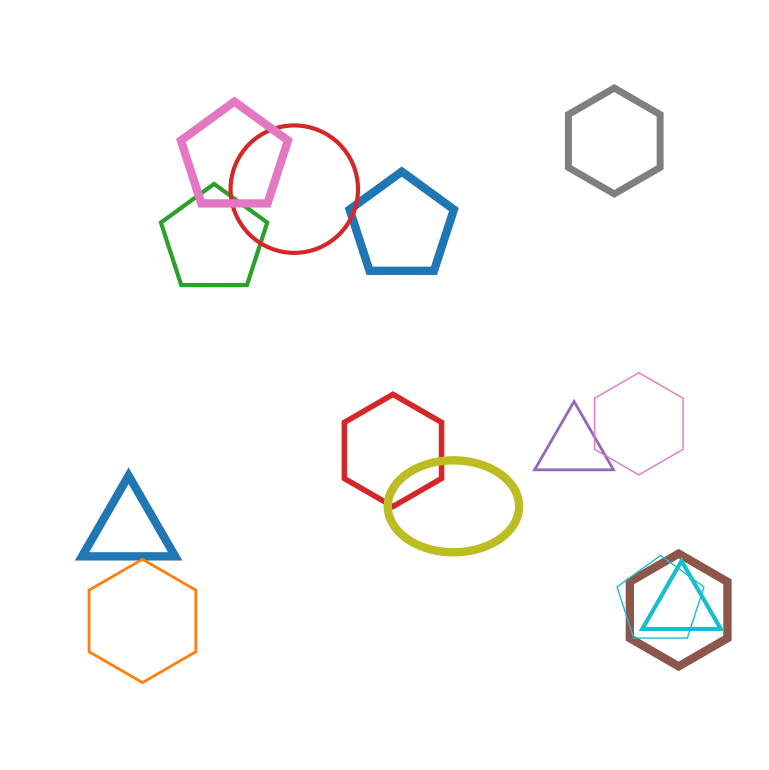[{"shape": "triangle", "thickness": 3, "radius": 0.35, "center": [0.167, 0.312]}, {"shape": "pentagon", "thickness": 3, "radius": 0.36, "center": [0.522, 0.706]}, {"shape": "hexagon", "thickness": 1, "radius": 0.4, "center": [0.185, 0.194]}, {"shape": "pentagon", "thickness": 1.5, "radius": 0.36, "center": [0.278, 0.689]}, {"shape": "circle", "thickness": 1.5, "radius": 0.41, "center": [0.382, 0.754]}, {"shape": "hexagon", "thickness": 2, "radius": 0.36, "center": [0.51, 0.415]}, {"shape": "triangle", "thickness": 1, "radius": 0.3, "center": [0.746, 0.419]}, {"shape": "hexagon", "thickness": 3, "radius": 0.37, "center": [0.881, 0.208]}, {"shape": "hexagon", "thickness": 0.5, "radius": 0.33, "center": [0.83, 0.45]}, {"shape": "pentagon", "thickness": 3, "radius": 0.37, "center": [0.304, 0.795]}, {"shape": "hexagon", "thickness": 2.5, "radius": 0.34, "center": [0.798, 0.817]}, {"shape": "oval", "thickness": 3, "radius": 0.43, "center": [0.589, 0.342]}, {"shape": "triangle", "thickness": 1.5, "radius": 0.29, "center": [0.885, 0.213]}, {"shape": "pentagon", "thickness": 0.5, "radius": 0.3, "center": [0.858, 0.219]}]